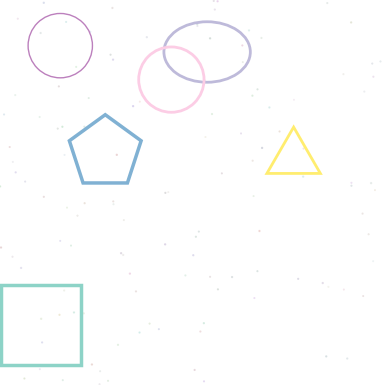[{"shape": "square", "thickness": 2.5, "radius": 0.52, "center": [0.107, 0.156]}, {"shape": "oval", "thickness": 2, "radius": 0.56, "center": [0.538, 0.865]}, {"shape": "pentagon", "thickness": 2.5, "radius": 0.49, "center": [0.273, 0.604]}, {"shape": "circle", "thickness": 2, "radius": 0.42, "center": [0.445, 0.793]}, {"shape": "circle", "thickness": 1, "radius": 0.42, "center": [0.157, 0.881]}, {"shape": "triangle", "thickness": 2, "radius": 0.4, "center": [0.763, 0.59]}]